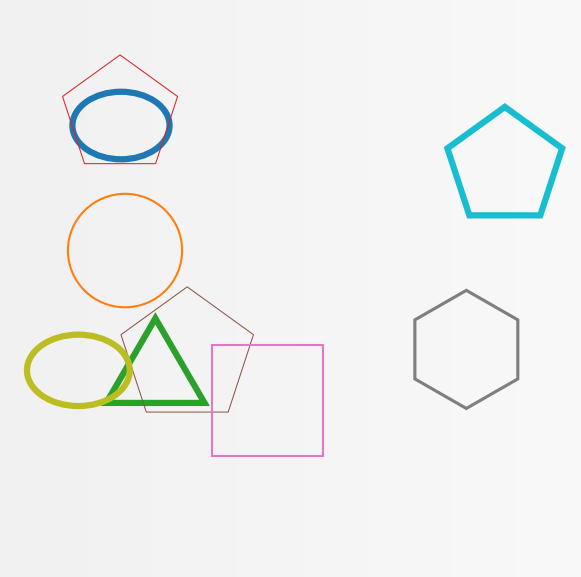[{"shape": "oval", "thickness": 3, "radius": 0.42, "center": [0.208, 0.782]}, {"shape": "circle", "thickness": 1, "radius": 0.49, "center": [0.215, 0.565]}, {"shape": "triangle", "thickness": 3, "radius": 0.49, "center": [0.267, 0.35]}, {"shape": "pentagon", "thickness": 0.5, "radius": 0.52, "center": [0.207, 0.8]}, {"shape": "pentagon", "thickness": 0.5, "radius": 0.6, "center": [0.322, 0.383]}, {"shape": "square", "thickness": 1, "radius": 0.48, "center": [0.46, 0.306]}, {"shape": "hexagon", "thickness": 1.5, "radius": 0.51, "center": [0.802, 0.394]}, {"shape": "oval", "thickness": 3, "radius": 0.44, "center": [0.135, 0.358]}, {"shape": "pentagon", "thickness": 3, "radius": 0.52, "center": [0.868, 0.71]}]